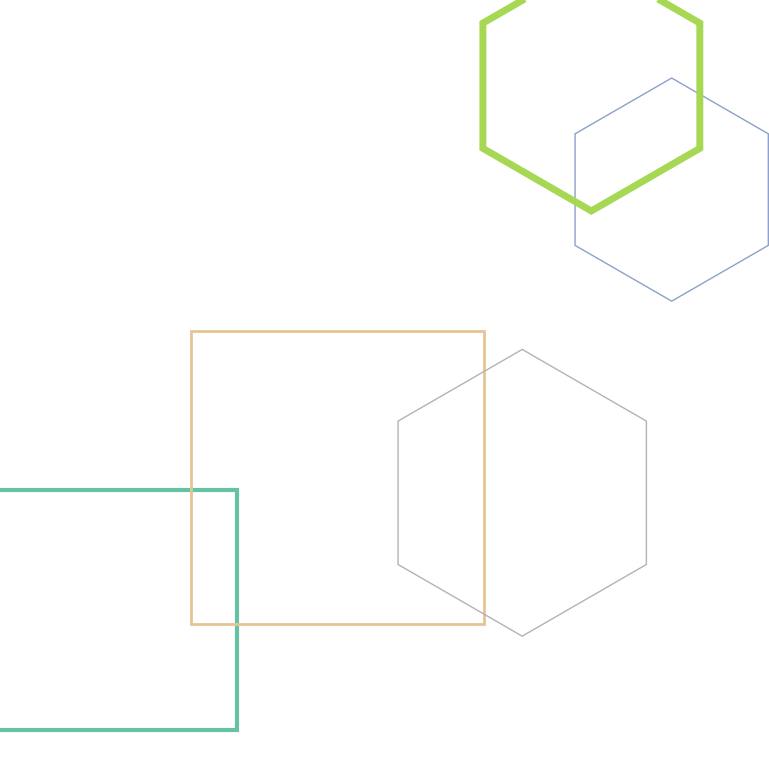[{"shape": "square", "thickness": 1.5, "radius": 0.78, "center": [0.153, 0.208]}, {"shape": "hexagon", "thickness": 0.5, "radius": 0.72, "center": [0.872, 0.754]}, {"shape": "hexagon", "thickness": 2.5, "radius": 0.81, "center": [0.768, 0.889]}, {"shape": "square", "thickness": 1, "radius": 0.95, "center": [0.438, 0.38]}, {"shape": "hexagon", "thickness": 0.5, "radius": 0.93, "center": [0.678, 0.36]}]